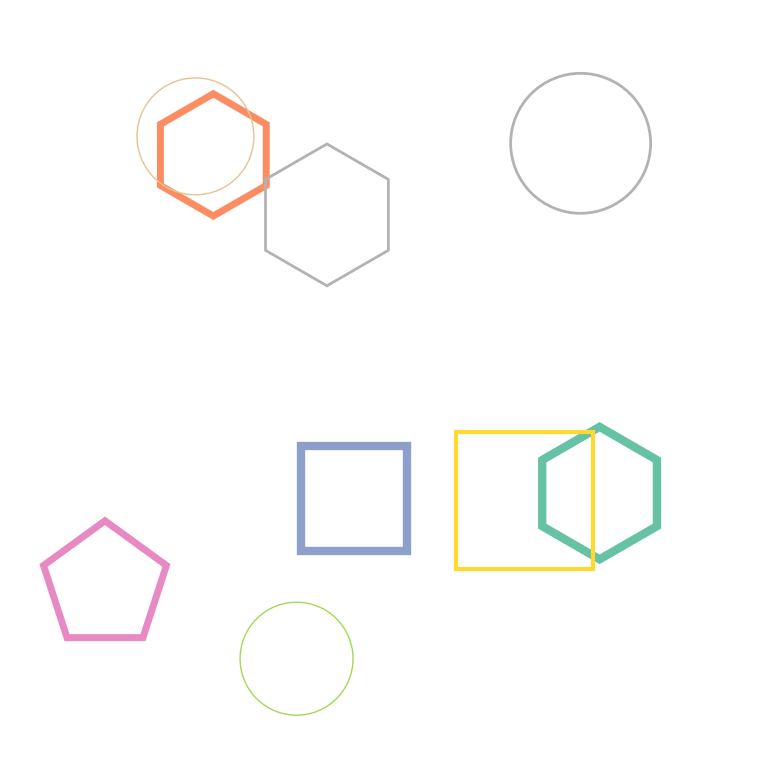[{"shape": "hexagon", "thickness": 3, "radius": 0.43, "center": [0.779, 0.36]}, {"shape": "hexagon", "thickness": 2.5, "radius": 0.4, "center": [0.277, 0.799]}, {"shape": "square", "thickness": 3, "radius": 0.34, "center": [0.459, 0.353]}, {"shape": "pentagon", "thickness": 2.5, "radius": 0.42, "center": [0.136, 0.24]}, {"shape": "circle", "thickness": 0.5, "radius": 0.37, "center": [0.385, 0.145]}, {"shape": "square", "thickness": 1.5, "radius": 0.45, "center": [0.681, 0.35]}, {"shape": "circle", "thickness": 0.5, "radius": 0.38, "center": [0.254, 0.823]}, {"shape": "circle", "thickness": 1, "radius": 0.45, "center": [0.754, 0.814]}, {"shape": "hexagon", "thickness": 1, "radius": 0.46, "center": [0.425, 0.721]}]